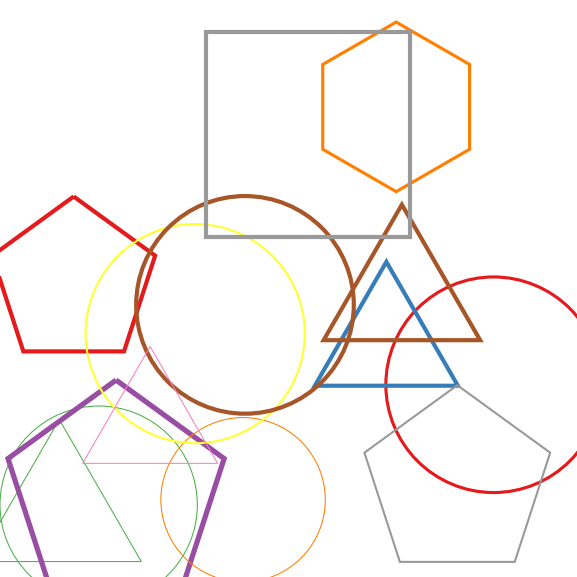[{"shape": "circle", "thickness": 1.5, "radius": 0.93, "center": [0.855, 0.333]}, {"shape": "pentagon", "thickness": 2, "radius": 0.74, "center": [0.128, 0.511]}, {"shape": "triangle", "thickness": 2, "radius": 0.72, "center": [0.669, 0.403]}, {"shape": "circle", "thickness": 0.5, "radius": 0.85, "center": [0.171, 0.125]}, {"shape": "triangle", "thickness": 0.5, "radius": 0.82, "center": [0.103, 0.109]}, {"shape": "pentagon", "thickness": 2.5, "radius": 0.98, "center": [0.201, 0.144]}, {"shape": "circle", "thickness": 0.5, "radius": 0.71, "center": [0.421, 0.134]}, {"shape": "hexagon", "thickness": 1.5, "radius": 0.73, "center": [0.686, 0.814]}, {"shape": "circle", "thickness": 1, "radius": 0.95, "center": [0.338, 0.421]}, {"shape": "triangle", "thickness": 2, "radius": 0.78, "center": [0.696, 0.488]}, {"shape": "circle", "thickness": 2, "radius": 0.94, "center": [0.424, 0.471]}, {"shape": "triangle", "thickness": 0.5, "radius": 0.67, "center": [0.26, 0.264]}, {"shape": "square", "thickness": 2, "radius": 0.88, "center": [0.533, 0.766]}, {"shape": "pentagon", "thickness": 1, "radius": 0.85, "center": [0.792, 0.163]}]